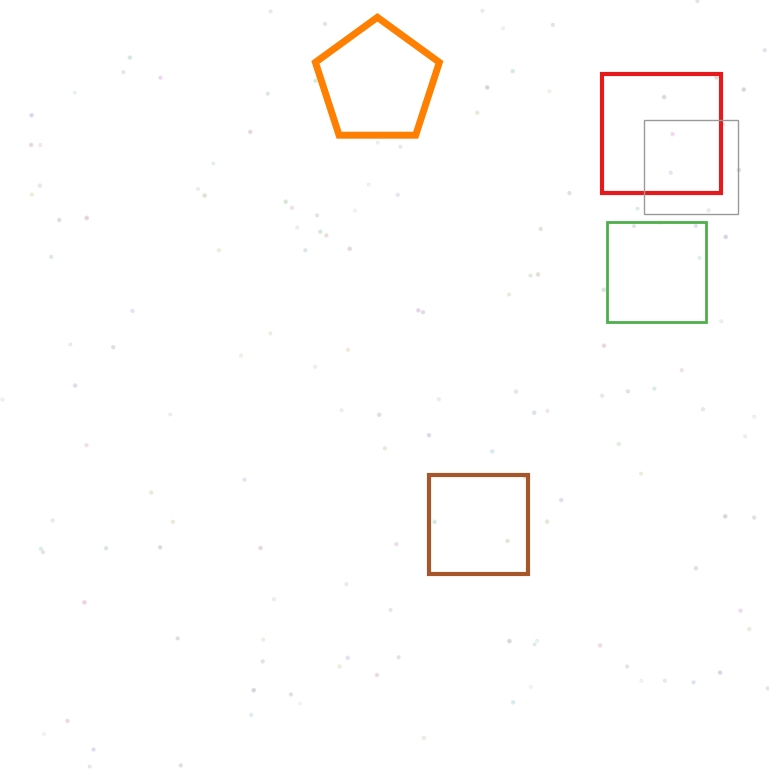[{"shape": "square", "thickness": 1.5, "radius": 0.39, "center": [0.859, 0.826]}, {"shape": "square", "thickness": 1, "radius": 0.32, "center": [0.853, 0.646]}, {"shape": "pentagon", "thickness": 2.5, "radius": 0.42, "center": [0.49, 0.893]}, {"shape": "square", "thickness": 1.5, "radius": 0.32, "center": [0.622, 0.319]}, {"shape": "square", "thickness": 0.5, "radius": 0.31, "center": [0.897, 0.783]}]